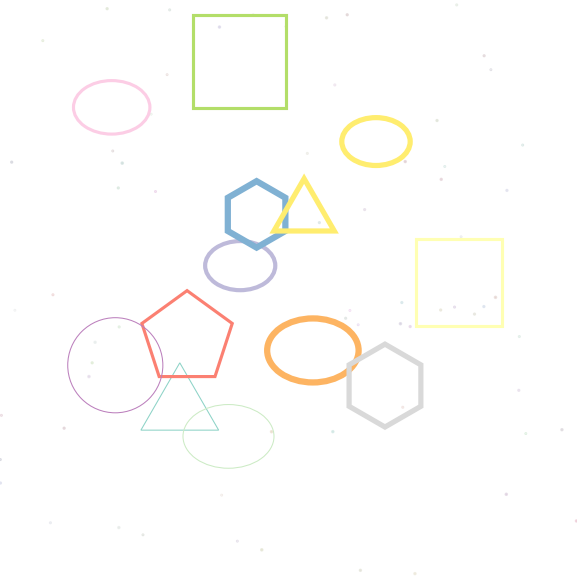[{"shape": "triangle", "thickness": 0.5, "radius": 0.39, "center": [0.311, 0.293]}, {"shape": "square", "thickness": 1.5, "radius": 0.37, "center": [0.795, 0.51]}, {"shape": "oval", "thickness": 2, "radius": 0.3, "center": [0.416, 0.539]}, {"shape": "pentagon", "thickness": 1.5, "radius": 0.41, "center": [0.324, 0.414]}, {"shape": "hexagon", "thickness": 3, "radius": 0.29, "center": [0.444, 0.628]}, {"shape": "oval", "thickness": 3, "radius": 0.4, "center": [0.542, 0.392]}, {"shape": "square", "thickness": 1.5, "radius": 0.4, "center": [0.415, 0.892]}, {"shape": "oval", "thickness": 1.5, "radius": 0.33, "center": [0.193, 0.813]}, {"shape": "hexagon", "thickness": 2.5, "radius": 0.36, "center": [0.667, 0.331]}, {"shape": "circle", "thickness": 0.5, "radius": 0.41, "center": [0.2, 0.367]}, {"shape": "oval", "thickness": 0.5, "radius": 0.39, "center": [0.396, 0.243]}, {"shape": "oval", "thickness": 2.5, "radius": 0.3, "center": [0.651, 0.754]}, {"shape": "triangle", "thickness": 2.5, "radius": 0.3, "center": [0.527, 0.629]}]